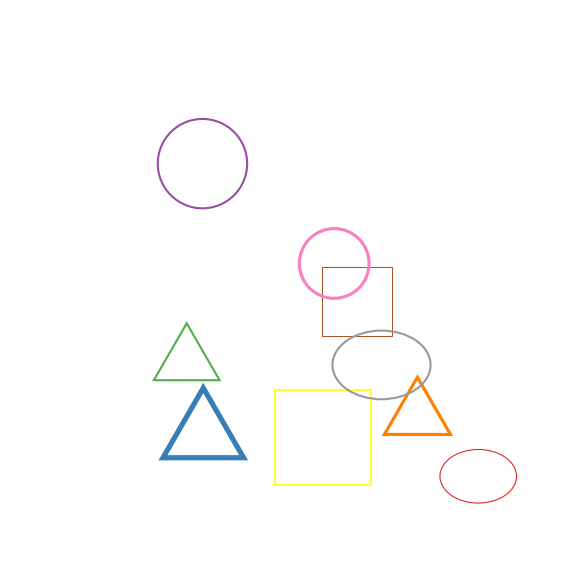[{"shape": "oval", "thickness": 0.5, "radius": 0.33, "center": [0.828, 0.174]}, {"shape": "triangle", "thickness": 2.5, "radius": 0.4, "center": [0.352, 0.247]}, {"shape": "triangle", "thickness": 1, "radius": 0.33, "center": [0.323, 0.374]}, {"shape": "circle", "thickness": 1, "radius": 0.39, "center": [0.351, 0.716]}, {"shape": "triangle", "thickness": 1.5, "radius": 0.33, "center": [0.723, 0.28]}, {"shape": "square", "thickness": 1, "radius": 0.41, "center": [0.559, 0.242]}, {"shape": "square", "thickness": 0.5, "radius": 0.3, "center": [0.618, 0.478]}, {"shape": "circle", "thickness": 1.5, "radius": 0.3, "center": [0.579, 0.543]}, {"shape": "oval", "thickness": 1, "radius": 0.42, "center": [0.661, 0.367]}]